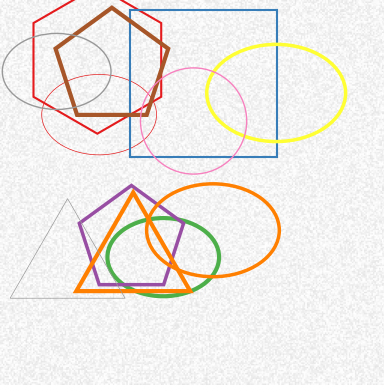[{"shape": "hexagon", "thickness": 1.5, "radius": 0.96, "center": [0.253, 0.844]}, {"shape": "oval", "thickness": 0.5, "radius": 0.75, "center": [0.257, 0.702]}, {"shape": "square", "thickness": 1.5, "radius": 0.95, "center": [0.529, 0.783]}, {"shape": "oval", "thickness": 3, "radius": 0.73, "center": [0.424, 0.332]}, {"shape": "pentagon", "thickness": 2.5, "radius": 0.71, "center": [0.341, 0.376]}, {"shape": "oval", "thickness": 2.5, "radius": 0.86, "center": [0.553, 0.402]}, {"shape": "triangle", "thickness": 3, "radius": 0.85, "center": [0.346, 0.329]}, {"shape": "oval", "thickness": 2.5, "radius": 0.9, "center": [0.717, 0.759]}, {"shape": "pentagon", "thickness": 3, "radius": 0.77, "center": [0.291, 0.826]}, {"shape": "circle", "thickness": 1, "radius": 0.69, "center": [0.503, 0.686]}, {"shape": "triangle", "thickness": 0.5, "radius": 0.86, "center": [0.176, 0.312]}, {"shape": "oval", "thickness": 1, "radius": 0.71, "center": [0.147, 0.814]}]